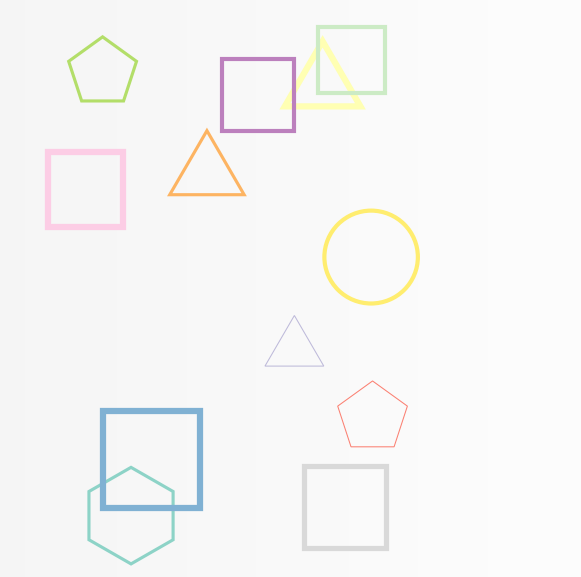[{"shape": "hexagon", "thickness": 1.5, "radius": 0.42, "center": [0.225, 0.106]}, {"shape": "triangle", "thickness": 3, "radius": 0.38, "center": [0.555, 0.852]}, {"shape": "triangle", "thickness": 0.5, "radius": 0.29, "center": [0.506, 0.394]}, {"shape": "pentagon", "thickness": 0.5, "radius": 0.32, "center": [0.641, 0.276]}, {"shape": "square", "thickness": 3, "radius": 0.42, "center": [0.261, 0.203]}, {"shape": "triangle", "thickness": 1.5, "radius": 0.37, "center": [0.356, 0.699]}, {"shape": "pentagon", "thickness": 1.5, "radius": 0.31, "center": [0.177, 0.874]}, {"shape": "square", "thickness": 3, "radius": 0.32, "center": [0.147, 0.671]}, {"shape": "square", "thickness": 2.5, "radius": 0.35, "center": [0.593, 0.121]}, {"shape": "square", "thickness": 2, "radius": 0.31, "center": [0.444, 0.834]}, {"shape": "square", "thickness": 2, "radius": 0.29, "center": [0.605, 0.895]}, {"shape": "circle", "thickness": 2, "radius": 0.4, "center": [0.638, 0.554]}]